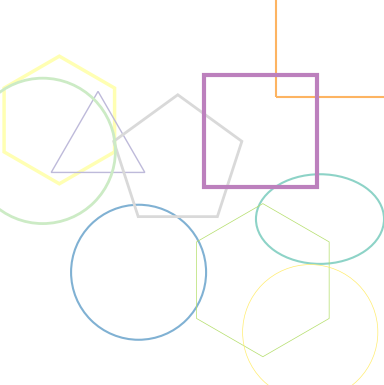[{"shape": "oval", "thickness": 1.5, "radius": 0.83, "center": [0.831, 0.431]}, {"shape": "hexagon", "thickness": 2.5, "radius": 0.83, "center": [0.154, 0.688]}, {"shape": "triangle", "thickness": 1, "radius": 0.7, "center": [0.255, 0.622]}, {"shape": "circle", "thickness": 1.5, "radius": 0.88, "center": [0.36, 0.293]}, {"shape": "square", "thickness": 1.5, "radius": 0.75, "center": [0.867, 0.898]}, {"shape": "hexagon", "thickness": 0.5, "radius": 0.99, "center": [0.683, 0.272]}, {"shape": "pentagon", "thickness": 2, "radius": 0.87, "center": [0.462, 0.579]}, {"shape": "square", "thickness": 3, "radius": 0.73, "center": [0.676, 0.66]}, {"shape": "circle", "thickness": 2, "radius": 0.94, "center": [0.111, 0.608]}, {"shape": "circle", "thickness": 0.5, "radius": 0.88, "center": [0.806, 0.137]}]